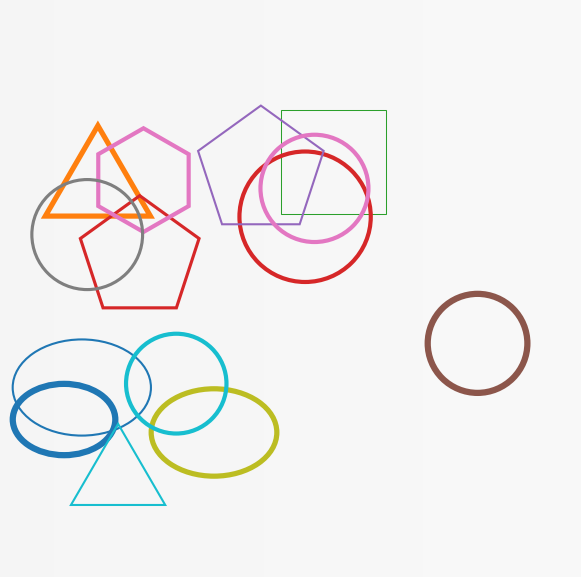[{"shape": "oval", "thickness": 1, "radius": 0.59, "center": [0.141, 0.328]}, {"shape": "oval", "thickness": 3, "radius": 0.44, "center": [0.11, 0.273]}, {"shape": "triangle", "thickness": 2.5, "radius": 0.52, "center": [0.168, 0.677]}, {"shape": "square", "thickness": 0.5, "radius": 0.45, "center": [0.574, 0.719]}, {"shape": "pentagon", "thickness": 1.5, "radius": 0.54, "center": [0.24, 0.553]}, {"shape": "circle", "thickness": 2, "radius": 0.56, "center": [0.525, 0.624]}, {"shape": "pentagon", "thickness": 1, "radius": 0.57, "center": [0.449, 0.703]}, {"shape": "circle", "thickness": 3, "radius": 0.43, "center": [0.822, 0.405]}, {"shape": "hexagon", "thickness": 2, "radius": 0.45, "center": [0.247, 0.687]}, {"shape": "circle", "thickness": 2, "radius": 0.46, "center": [0.541, 0.673]}, {"shape": "circle", "thickness": 1.5, "radius": 0.48, "center": [0.15, 0.593]}, {"shape": "oval", "thickness": 2.5, "radius": 0.54, "center": [0.368, 0.25]}, {"shape": "circle", "thickness": 2, "radius": 0.43, "center": [0.303, 0.335]}, {"shape": "triangle", "thickness": 1, "radius": 0.47, "center": [0.203, 0.172]}]